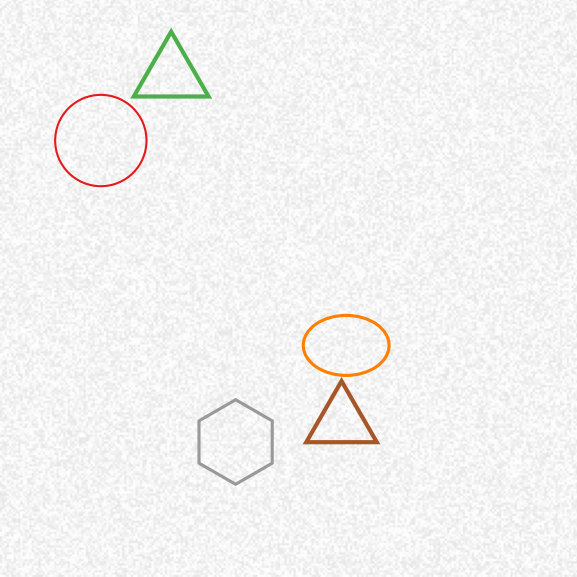[{"shape": "circle", "thickness": 1, "radius": 0.4, "center": [0.175, 0.756]}, {"shape": "triangle", "thickness": 2, "radius": 0.37, "center": [0.296, 0.869]}, {"shape": "oval", "thickness": 1.5, "radius": 0.37, "center": [0.599, 0.401]}, {"shape": "triangle", "thickness": 2, "radius": 0.35, "center": [0.591, 0.269]}, {"shape": "hexagon", "thickness": 1.5, "radius": 0.37, "center": [0.408, 0.234]}]